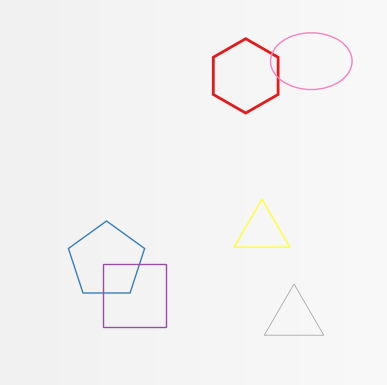[{"shape": "hexagon", "thickness": 2, "radius": 0.48, "center": [0.634, 0.803]}, {"shape": "pentagon", "thickness": 1, "radius": 0.52, "center": [0.275, 0.323]}, {"shape": "square", "thickness": 1, "radius": 0.4, "center": [0.347, 0.233]}, {"shape": "triangle", "thickness": 1, "radius": 0.41, "center": [0.676, 0.4]}, {"shape": "oval", "thickness": 1, "radius": 0.53, "center": [0.803, 0.841]}, {"shape": "triangle", "thickness": 0.5, "radius": 0.44, "center": [0.759, 0.174]}]